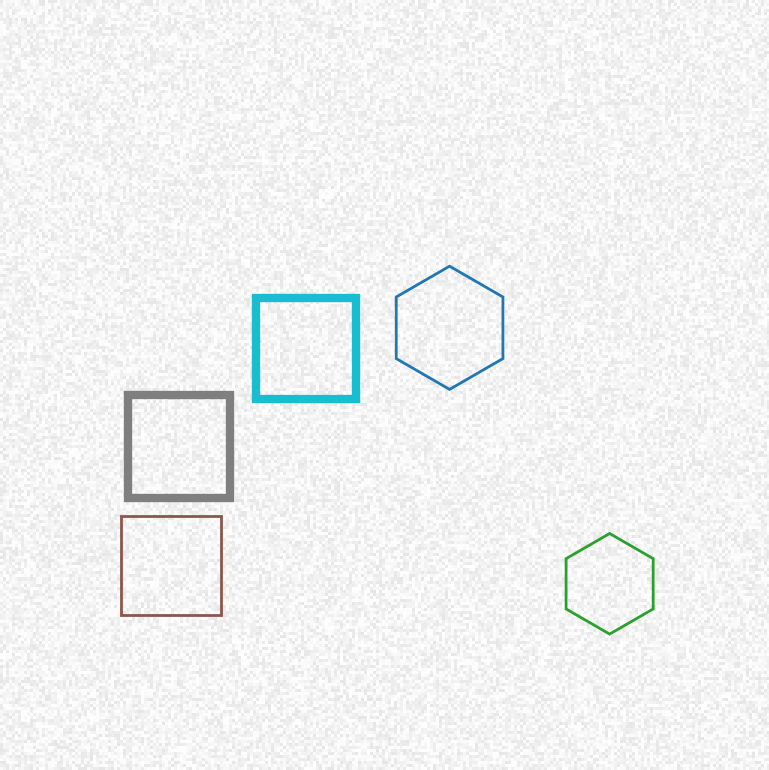[{"shape": "hexagon", "thickness": 1, "radius": 0.4, "center": [0.584, 0.574]}, {"shape": "hexagon", "thickness": 1, "radius": 0.33, "center": [0.792, 0.242]}, {"shape": "square", "thickness": 1, "radius": 0.32, "center": [0.222, 0.265]}, {"shape": "square", "thickness": 3, "radius": 0.33, "center": [0.233, 0.42]}, {"shape": "square", "thickness": 3, "radius": 0.33, "center": [0.397, 0.547]}]